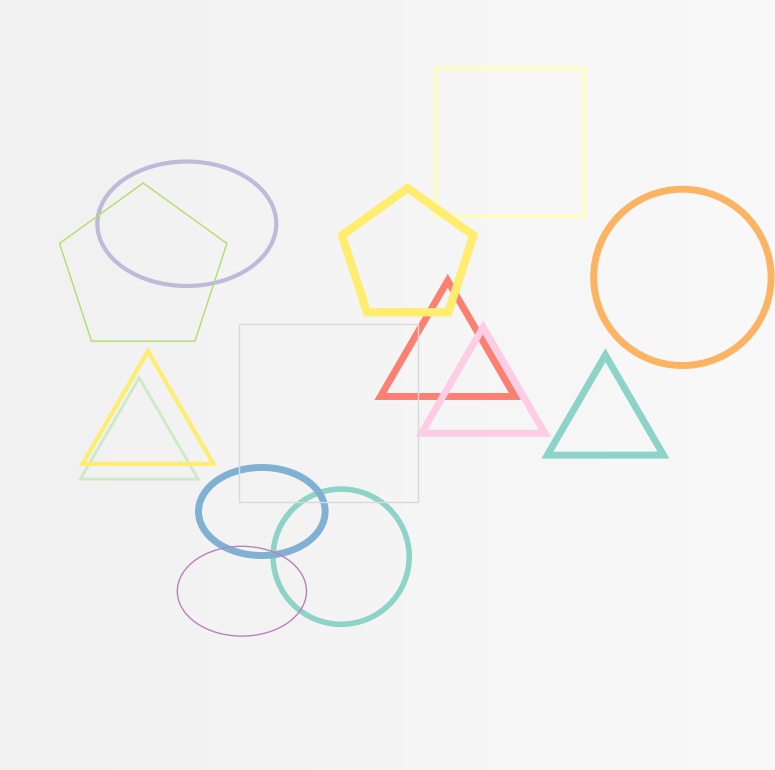[{"shape": "triangle", "thickness": 2.5, "radius": 0.43, "center": [0.781, 0.452]}, {"shape": "circle", "thickness": 2, "radius": 0.44, "center": [0.44, 0.277]}, {"shape": "square", "thickness": 1, "radius": 0.48, "center": [0.657, 0.815]}, {"shape": "oval", "thickness": 1.5, "radius": 0.58, "center": [0.241, 0.709]}, {"shape": "triangle", "thickness": 2.5, "radius": 0.5, "center": [0.578, 0.535]}, {"shape": "oval", "thickness": 2.5, "radius": 0.41, "center": [0.338, 0.336]}, {"shape": "circle", "thickness": 2.5, "radius": 0.57, "center": [0.881, 0.64]}, {"shape": "pentagon", "thickness": 0.5, "radius": 0.57, "center": [0.185, 0.649]}, {"shape": "triangle", "thickness": 2.5, "radius": 0.46, "center": [0.623, 0.483]}, {"shape": "square", "thickness": 0.5, "radius": 0.58, "center": [0.424, 0.464]}, {"shape": "oval", "thickness": 0.5, "radius": 0.42, "center": [0.312, 0.232]}, {"shape": "triangle", "thickness": 1, "radius": 0.44, "center": [0.18, 0.422]}, {"shape": "pentagon", "thickness": 3, "radius": 0.45, "center": [0.526, 0.667]}, {"shape": "triangle", "thickness": 1.5, "radius": 0.49, "center": [0.191, 0.446]}]